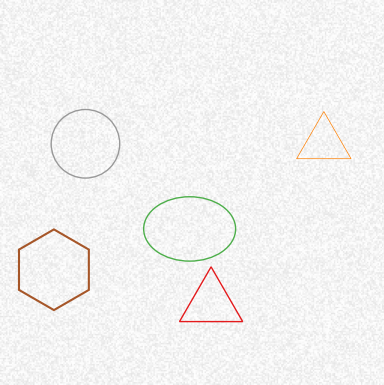[{"shape": "triangle", "thickness": 1, "radius": 0.47, "center": [0.548, 0.212]}, {"shape": "oval", "thickness": 1, "radius": 0.6, "center": [0.493, 0.405]}, {"shape": "triangle", "thickness": 0.5, "radius": 0.41, "center": [0.841, 0.629]}, {"shape": "hexagon", "thickness": 1.5, "radius": 0.52, "center": [0.14, 0.299]}, {"shape": "circle", "thickness": 1, "radius": 0.45, "center": [0.222, 0.627]}]